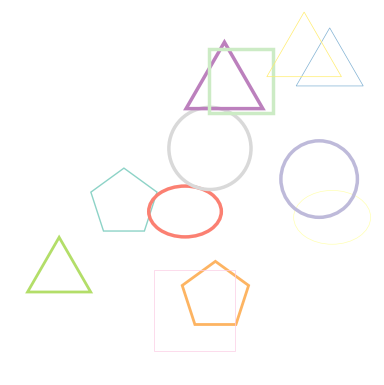[{"shape": "pentagon", "thickness": 1, "radius": 0.45, "center": [0.322, 0.473]}, {"shape": "oval", "thickness": 0.5, "radius": 0.5, "center": [0.863, 0.436]}, {"shape": "circle", "thickness": 2.5, "radius": 0.5, "center": [0.829, 0.535]}, {"shape": "oval", "thickness": 2.5, "radius": 0.47, "center": [0.481, 0.451]}, {"shape": "triangle", "thickness": 0.5, "radius": 0.5, "center": [0.856, 0.827]}, {"shape": "pentagon", "thickness": 2, "radius": 0.45, "center": [0.56, 0.231]}, {"shape": "triangle", "thickness": 2, "radius": 0.47, "center": [0.154, 0.289]}, {"shape": "square", "thickness": 0.5, "radius": 0.53, "center": [0.506, 0.193]}, {"shape": "circle", "thickness": 2.5, "radius": 0.53, "center": [0.545, 0.614]}, {"shape": "triangle", "thickness": 2.5, "radius": 0.58, "center": [0.583, 0.775]}, {"shape": "square", "thickness": 2.5, "radius": 0.42, "center": [0.626, 0.79]}, {"shape": "triangle", "thickness": 0.5, "radius": 0.56, "center": [0.79, 0.857]}]